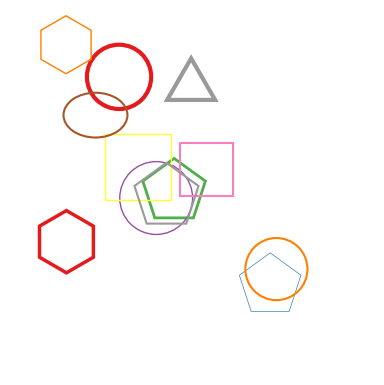[{"shape": "circle", "thickness": 3, "radius": 0.42, "center": [0.309, 0.8]}, {"shape": "hexagon", "thickness": 2.5, "radius": 0.4, "center": [0.173, 0.372]}, {"shape": "pentagon", "thickness": 0.5, "radius": 0.42, "center": [0.702, 0.259]}, {"shape": "pentagon", "thickness": 2, "radius": 0.43, "center": [0.452, 0.503]}, {"shape": "circle", "thickness": 1, "radius": 0.47, "center": [0.406, 0.486]}, {"shape": "circle", "thickness": 1.5, "radius": 0.4, "center": [0.718, 0.301]}, {"shape": "hexagon", "thickness": 1, "radius": 0.38, "center": [0.171, 0.884]}, {"shape": "square", "thickness": 1, "radius": 0.43, "center": [0.358, 0.567]}, {"shape": "oval", "thickness": 1.5, "radius": 0.42, "center": [0.248, 0.701]}, {"shape": "square", "thickness": 1.5, "radius": 0.35, "center": [0.537, 0.559]}, {"shape": "pentagon", "thickness": 1.5, "radius": 0.44, "center": [0.432, 0.49]}, {"shape": "triangle", "thickness": 3, "radius": 0.36, "center": [0.496, 0.776]}]